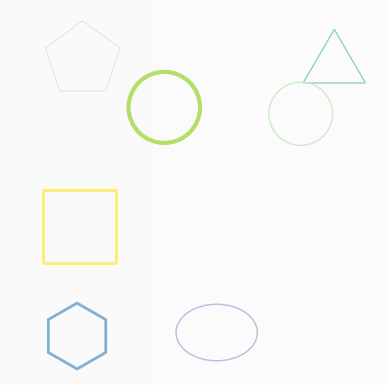[{"shape": "triangle", "thickness": 1, "radius": 0.46, "center": [0.863, 0.831]}, {"shape": "oval", "thickness": 1, "radius": 0.52, "center": [0.559, 0.136]}, {"shape": "hexagon", "thickness": 2, "radius": 0.43, "center": [0.199, 0.127]}, {"shape": "circle", "thickness": 3, "radius": 0.46, "center": [0.424, 0.721]}, {"shape": "pentagon", "thickness": 0.5, "radius": 0.5, "center": [0.213, 0.845]}, {"shape": "circle", "thickness": 1, "radius": 0.41, "center": [0.776, 0.705]}, {"shape": "square", "thickness": 2, "radius": 0.47, "center": [0.205, 0.412]}]